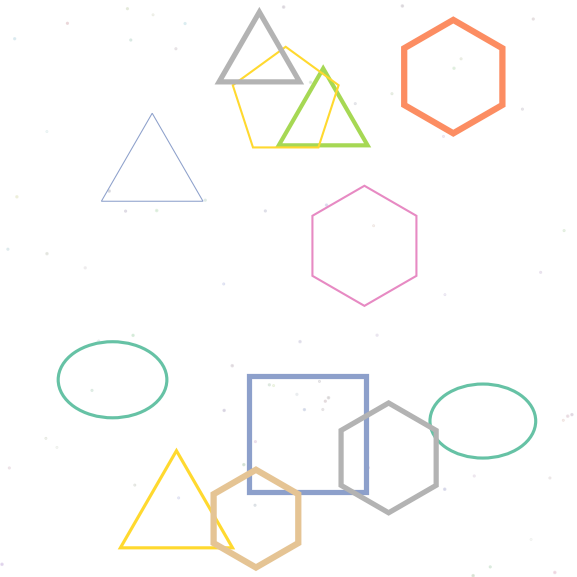[{"shape": "oval", "thickness": 1.5, "radius": 0.47, "center": [0.195, 0.342]}, {"shape": "oval", "thickness": 1.5, "radius": 0.46, "center": [0.836, 0.27]}, {"shape": "hexagon", "thickness": 3, "radius": 0.49, "center": [0.785, 0.866]}, {"shape": "triangle", "thickness": 0.5, "radius": 0.51, "center": [0.264, 0.701]}, {"shape": "square", "thickness": 2.5, "radius": 0.5, "center": [0.532, 0.248]}, {"shape": "hexagon", "thickness": 1, "radius": 0.52, "center": [0.631, 0.573]}, {"shape": "triangle", "thickness": 2, "radius": 0.44, "center": [0.56, 0.792]}, {"shape": "pentagon", "thickness": 1, "radius": 0.48, "center": [0.495, 0.822]}, {"shape": "triangle", "thickness": 1.5, "radius": 0.56, "center": [0.306, 0.107]}, {"shape": "hexagon", "thickness": 3, "radius": 0.42, "center": [0.443, 0.101]}, {"shape": "triangle", "thickness": 2.5, "radius": 0.4, "center": [0.449, 0.898]}, {"shape": "hexagon", "thickness": 2.5, "radius": 0.48, "center": [0.673, 0.206]}]